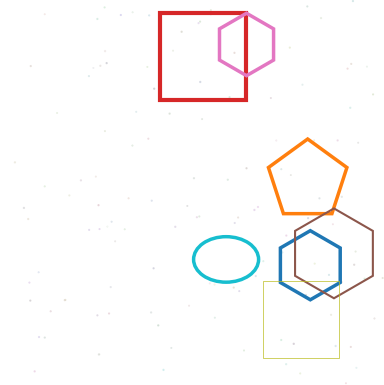[{"shape": "hexagon", "thickness": 2.5, "radius": 0.45, "center": [0.806, 0.311]}, {"shape": "pentagon", "thickness": 2.5, "radius": 0.54, "center": [0.799, 0.532]}, {"shape": "square", "thickness": 3, "radius": 0.56, "center": [0.526, 0.853]}, {"shape": "hexagon", "thickness": 1.5, "radius": 0.58, "center": [0.867, 0.342]}, {"shape": "hexagon", "thickness": 2.5, "radius": 0.41, "center": [0.64, 0.885]}, {"shape": "square", "thickness": 0.5, "radius": 0.5, "center": [0.783, 0.17]}, {"shape": "oval", "thickness": 2.5, "radius": 0.42, "center": [0.587, 0.326]}]